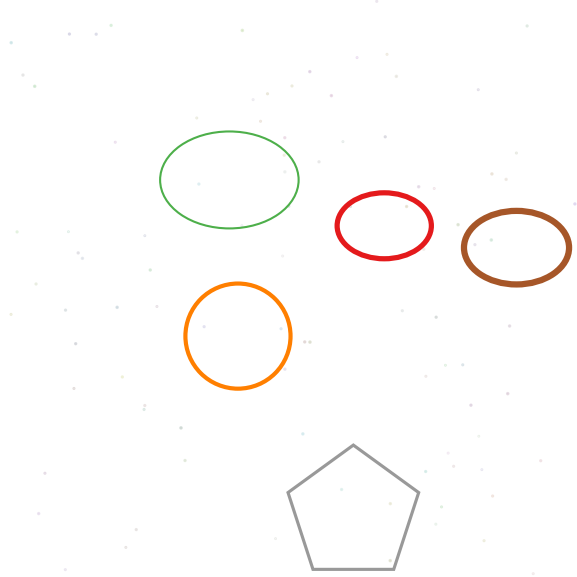[{"shape": "oval", "thickness": 2.5, "radius": 0.41, "center": [0.665, 0.608]}, {"shape": "oval", "thickness": 1, "radius": 0.6, "center": [0.397, 0.688]}, {"shape": "circle", "thickness": 2, "radius": 0.46, "center": [0.412, 0.417]}, {"shape": "oval", "thickness": 3, "radius": 0.45, "center": [0.894, 0.57]}, {"shape": "pentagon", "thickness": 1.5, "radius": 0.59, "center": [0.612, 0.109]}]